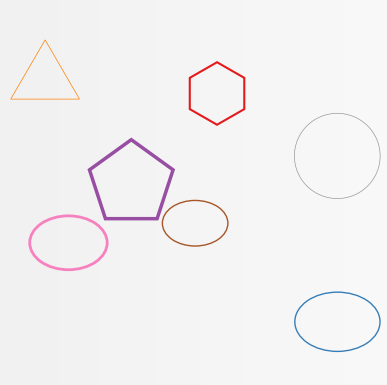[{"shape": "hexagon", "thickness": 1.5, "radius": 0.41, "center": [0.56, 0.757]}, {"shape": "oval", "thickness": 1, "radius": 0.55, "center": [0.871, 0.164]}, {"shape": "pentagon", "thickness": 2.5, "radius": 0.57, "center": [0.339, 0.524]}, {"shape": "triangle", "thickness": 0.5, "radius": 0.51, "center": [0.116, 0.794]}, {"shape": "oval", "thickness": 1, "radius": 0.42, "center": [0.504, 0.42]}, {"shape": "oval", "thickness": 2, "radius": 0.5, "center": [0.177, 0.369]}, {"shape": "circle", "thickness": 0.5, "radius": 0.55, "center": [0.87, 0.595]}]